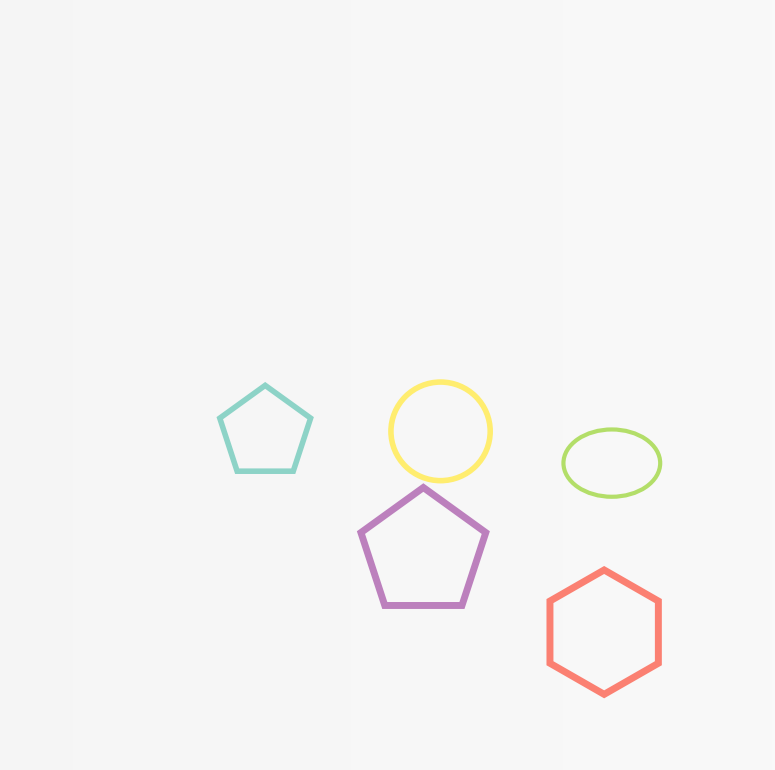[{"shape": "pentagon", "thickness": 2, "radius": 0.31, "center": [0.342, 0.438]}, {"shape": "hexagon", "thickness": 2.5, "radius": 0.4, "center": [0.78, 0.179]}, {"shape": "oval", "thickness": 1.5, "radius": 0.31, "center": [0.789, 0.399]}, {"shape": "pentagon", "thickness": 2.5, "radius": 0.42, "center": [0.546, 0.282]}, {"shape": "circle", "thickness": 2, "radius": 0.32, "center": [0.568, 0.44]}]